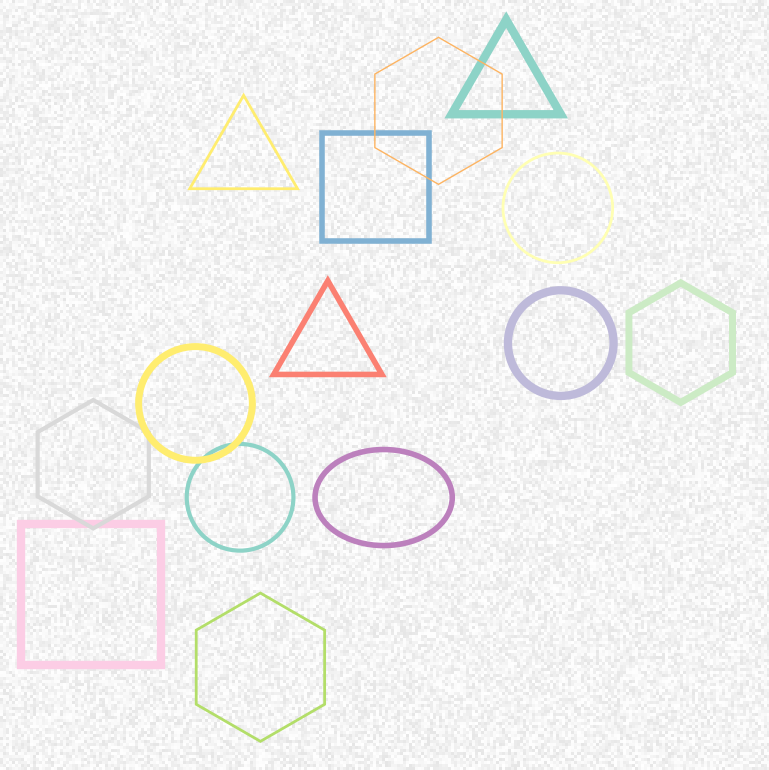[{"shape": "triangle", "thickness": 3, "radius": 0.41, "center": [0.657, 0.893]}, {"shape": "circle", "thickness": 1.5, "radius": 0.35, "center": [0.312, 0.354]}, {"shape": "circle", "thickness": 1, "radius": 0.36, "center": [0.724, 0.73]}, {"shape": "circle", "thickness": 3, "radius": 0.34, "center": [0.728, 0.554]}, {"shape": "triangle", "thickness": 2, "radius": 0.41, "center": [0.426, 0.554]}, {"shape": "square", "thickness": 2, "radius": 0.35, "center": [0.488, 0.757]}, {"shape": "hexagon", "thickness": 0.5, "radius": 0.48, "center": [0.569, 0.856]}, {"shape": "hexagon", "thickness": 1, "radius": 0.48, "center": [0.338, 0.133]}, {"shape": "square", "thickness": 3, "radius": 0.46, "center": [0.118, 0.228]}, {"shape": "hexagon", "thickness": 1.5, "radius": 0.42, "center": [0.121, 0.397]}, {"shape": "oval", "thickness": 2, "radius": 0.45, "center": [0.498, 0.354]}, {"shape": "hexagon", "thickness": 2.5, "radius": 0.39, "center": [0.884, 0.555]}, {"shape": "triangle", "thickness": 1, "radius": 0.4, "center": [0.316, 0.795]}, {"shape": "circle", "thickness": 2.5, "radius": 0.37, "center": [0.254, 0.476]}]